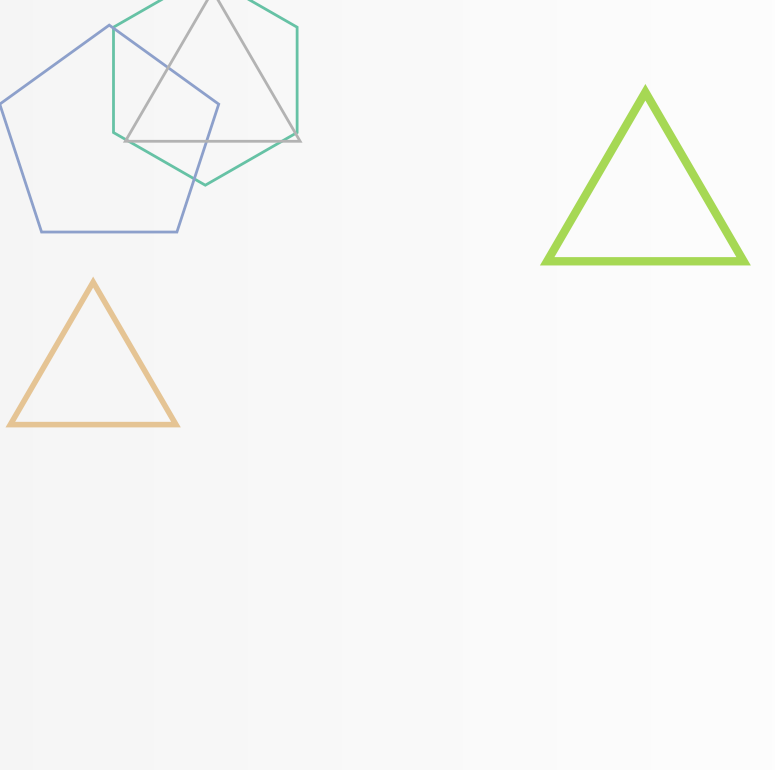[{"shape": "hexagon", "thickness": 1, "radius": 0.68, "center": [0.265, 0.896]}, {"shape": "pentagon", "thickness": 1, "radius": 0.74, "center": [0.141, 0.819]}, {"shape": "triangle", "thickness": 3, "radius": 0.73, "center": [0.833, 0.734]}, {"shape": "triangle", "thickness": 2, "radius": 0.62, "center": [0.12, 0.51]}, {"shape": "triangle", "thickness": 1, "radius": 0.65, "center": [0.274, 0.882]}]